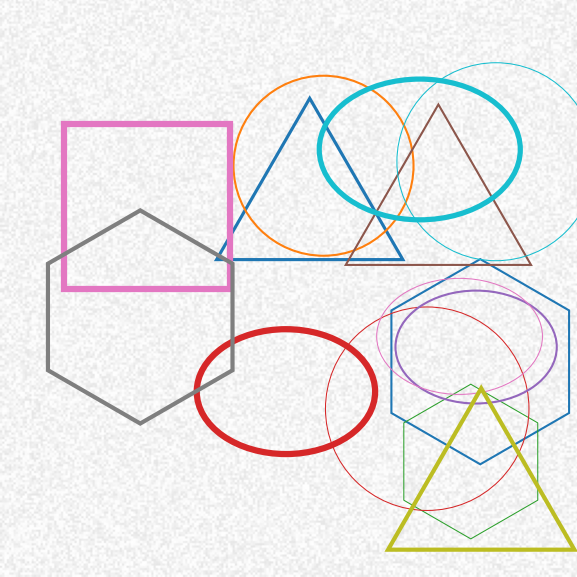[{"shape": "triangle", "thickness": 1.5, "radius": 0.93, "center": [0.536, 0.643]}, {"shape": "hexagon", "thickness": 1, "radius": 0.89, "center": [0.832, 0.373]}, {"shape": "circle", "thickness": 1, "radius": 0.78, "center": [0.56, 0.712]}, {"shape": "hexagon", "thickness": 0.5, "radius": 0.67, "center": [0.815, 0.2]}, {"shape": "oval", "thickness": 3, "radius": 0.77, "center": [0.495, 0.321]}, {"shape": "circle", "thickness": 0.5, "radius": 0.88, "center": [0.74, 0.291]}, {"shape": "oval", "thickness": 1, "radius": 0.7, "center": [0.824, 0.398]}, {"shape": "triangle", "thickness": 1, "radius": 0.93, "center": [0.759, 0.633]}, {"shape": "square", "thickness": 3, "radius": 0.72, "center": [0.255, 0.642]}, {"shape": "oval", "thickness": 0.5, "radius": 0.72, "center": [0.796, 0.417]}, {"shape": "hexagon", "thickness": 2, "radius": 0.92, "center": [0.243, 0.45]}, {"shape": "triangle", "thickness": 2, "radius": 0.93, "center": [0.833, 0.14]}, {"shape": "oval", "thickness": 2.5, "radius": 0.87, "center": [0.727, 0.74]}, {"shape": "circle", "thickness": 0.5, "radius": 0.86, "center": [0.859, 0.719]}]